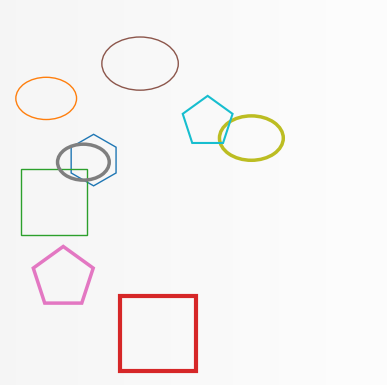[{"shape": "hexagon", "thickness": 1, "radius": 0.33, "center": [0.242, 0.584]}, {"shape": "oval", "thickness": 1, "radius": 0.39, "center": [0.119, 0.744]}, {"shape": "square", "thickness": 1, "radius": 0.43, "center": [0.139, 0.475]}, {"shape": "square", "thickness": 3, "radius": 0.49, "center": [0.408, 0.133]}, {"shape": "oval", "thickness": 1, "radius": 0.49, "center": [0.361, 0.835]}, {"shape": "pentagon", "thickness": 2.5, "radius": 0.41, "center": [0.163, 0.278]}, {"shape": "oval", "thickness": 2.5, "radius": 0.33, "center": [0.215, 0.579]}, {"shape": "oval", "thickness": 2.5, "radius": 0.41, "center": [0.649, 0.641]}, {"shape": "pentagon", "thickness": 1.5, "radius": 0.34, "center": [0.536, 0.683]}]